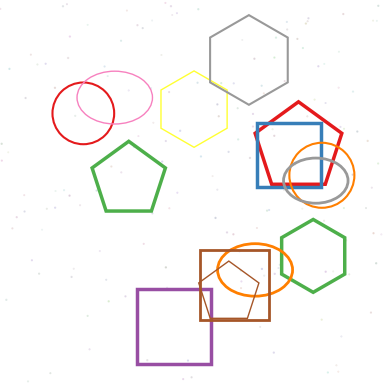[{"shape": "circle", "thickness": 1.5, "radius": 0.4, "center": [0.216, 0.706]}, {"shape": "pentagon", "thickness": 2.5, "radius": 0.59, "center": [0.775, 0.617]}, {"shape": "square", "thickness": 2.5, "radius": 0.42, "center": [0.75, 0.597]}, {"shape": "hexagon", "thickness": 2.5, "radius": 0.47, "center": [0.813, 0.335]}, {"shape": "pentagon", "thickness": 2.5, "radius": 0.5, "center": [0.334, 0.533]}, {"shape": "square", "thickness": 2.5, "radius": 0.48, "center": [0.452, 0.152]}, {"shape": "oval", "thickness": 2, "radius": 0.49, "center": [0.663, 0.299]}, {"shape": "circle", "thickness": 1.5, "radius": 0.42, "center": [0.836, 0.545]}, {"shape": "hexagon", "thickness": 1, "radius": 0.5, "center": [0.504, 0.717]}, {"shape": "pentagon", "thickness": 1, "radius": 0.41, "center": [0.594, 0.24]}, {"shape": "square", "thickness": 2, "radius": 0.45, "center": [0.609, 0.26]}, {"shape": "oval", "thickness": 1, "radius": 0.49, "center": [0.298, 0.747]}, {"shape": "hexagon", "thickness": 1.5, "radius": 0.58, "center": [0.647, 0.844]}, {"shape": "oval", "thickness": 2, "radius": 0.42, "center": [0.82, 0.531]}]